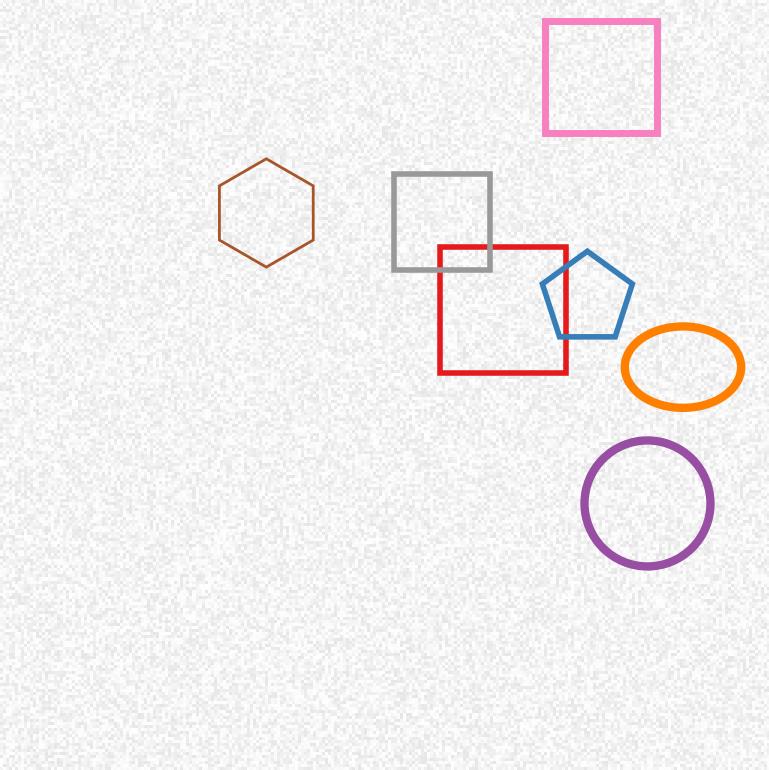[{"shape": "square", "thickness": 2, "radius": 0.41, "center": [0.653, 0.598]}, {"shape": "pentagon", "thickness": 2, "radius": 0.31, "center": [0.763, 0.612]}, {"shape": "circle", "thickness": 3, "radius": 0.41, "center": [0.841, 0.346]}, {"shape": "oval", "thickness": 3, "radius": 0.38, "center": [0.887, 0.523]}, {"shape": "hexagon", "thickness": 1, "radius": 0.35, "center": [0.346, 0.723]}, {"shape": "square", "thickness": 2.5, "radius": 0.36, "center": [0.781, 0.9]}, {"shape": "square", "thickness": 2, "radius": 0.31, "center": [0.574, 0.712]}]